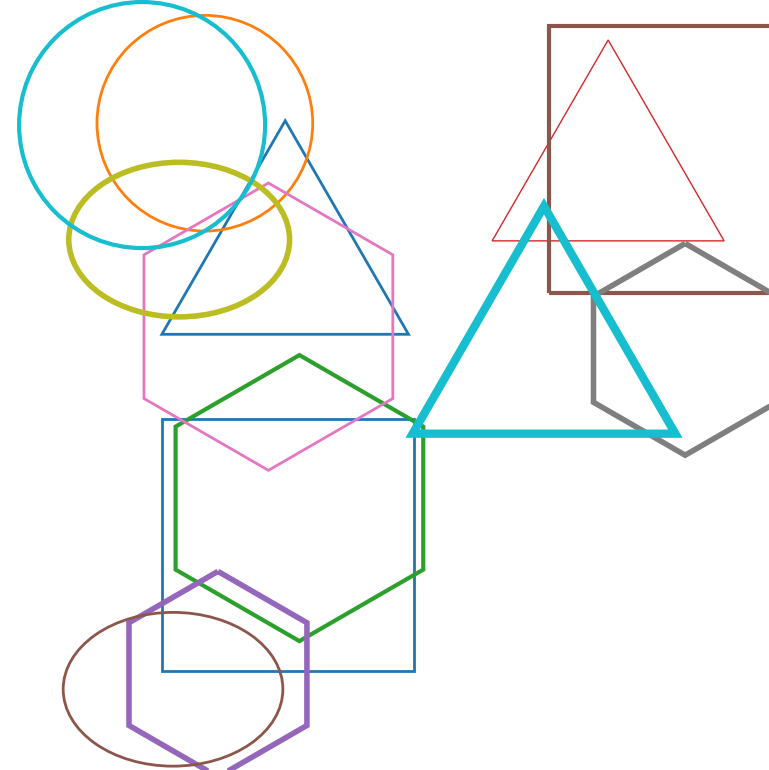[{"shape": "square", "thickness": 1, "radius": 0.82, "center": [0.374, 0.292]}, {"shape": "triangle", "thickness": 1, "radius": 0.92, "center": [0.37, 0.658]}, {"shape": "circle", "thickness": 1, "radius": 0.7, "center": [0.266, 0.84]}, {"shape": "hexagon", "thickness": 1.5, "radius": 0.93, "center": [0.389, 0.353]}, {"shape": "triangle", "thickness": 0.5, "radius": 0.87, "center": [0.79, 0.774]}, {"shape": "hexagon", "thickness": 2, "radius": 0.67, "center": [0.283, 0.125]}, {"shape": "square", "thickness": 1.5, "radius": 0.87, "center": [0.887, 0.793]}, {"shape": "oval", "thickness": 1, "radius": 0.71, "center": [0.225, 0.105]}, {"shape": "hexagon", "thickness": 1, "radius": 0.93, "center": [0.349, 0.576]}, {"shape": "hexagon", "thickness": 2, "radius": 0.69, "center": [0.89, 0.546]}, {"shape": "oval", "thickness": 2, "radius": 0.72, "center": [0.233, 0.689]}, {"shape": "circle", "thickness": 1.5, "radius": 0.8, "center": [0.185, 0.838]}, {"shape": "triangle", "thickness": 3, "radius": 0.98, "center": [0.706, 0.535]}]